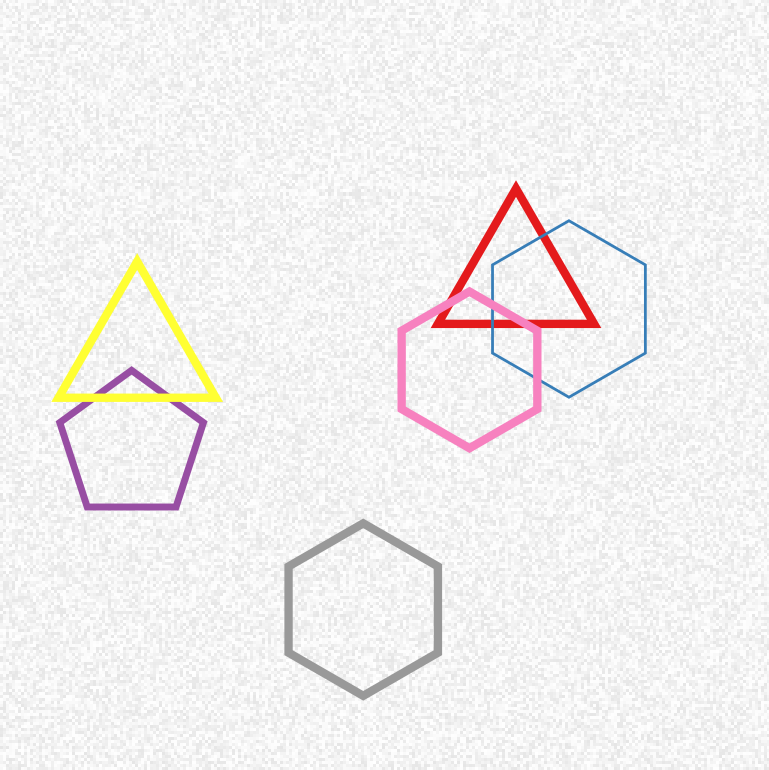[{"shape": "triangle", "thickness": 3, "radius": 0.59, "center": [0.67, 0.638]}, {"shape": "hexagon", "thickness": 1, "radius": 0.57, "center": [0.739, 0.599]}, {"shape": "pentagon", "thickness": 2.5, "radius": 0.49, "center": [0.171, 0.421]}, {"shape": "triangle", "thickness": 3, "radius": 0.59, "center": [0.178, 0.542]}, {"shape": "hexagon", "thickness": 3, "radius": 0.51, "center": [0.61, 0.52]}, {"shape": "hexagon", "thickness": 3, "radius": 0.56, "center": [0.472, 0.208]}]